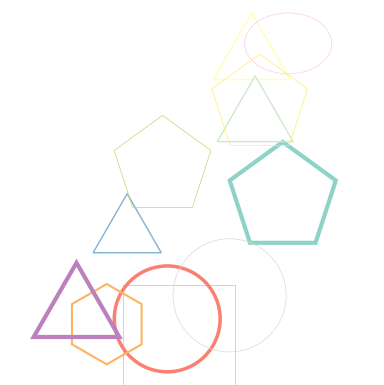[{"shape": "pentagon", "thickness": 3, "radius": 0.72, "center": [0.734, 0.487]}, {"shape": "triangle", "thickness": 1, "radius": 0.58, "center": [0.654, 0.851]}, {"shape": "square", "thickness": 0.5, "radius": 0.73, "center": [0.465, 0.114]}, {"shape": "circle", "thickness": 2.5, "radius": 0.69, "center": [0.434, 0.172]}, {"shape": "triangle", "thickness": 1, "radius": 0.51, "center": [0.33, 0.395]}, {"shape": "hexagon", "thickness": 1.5, "radius": 0.52, "center": [0.277, 0.158]}, {"shape": "pentagon", "thickness": 0.5, "radius": 0.66, "center": [0.422, 0.568]}, {"shape": "oval", "thickness": 0.5, "radius": 0.57, "center": [0.748, 0.887]}, {"shape": "circle", "thickness": 0.5, "radius": 0.74, "center": [0.596, 0.233]}, {"shape": "triangle", "thickness": 3, "radius": 0.64, "center": [0.199, 0.189]}, {"shape": "triangle", "thickness": 1, "radius": 0.57, "center": [0.663, 0.689]}, {"shape": "pentagon", "thickness": 0.5, "radius": 0.65, "center": [0.674, 0.728]}]